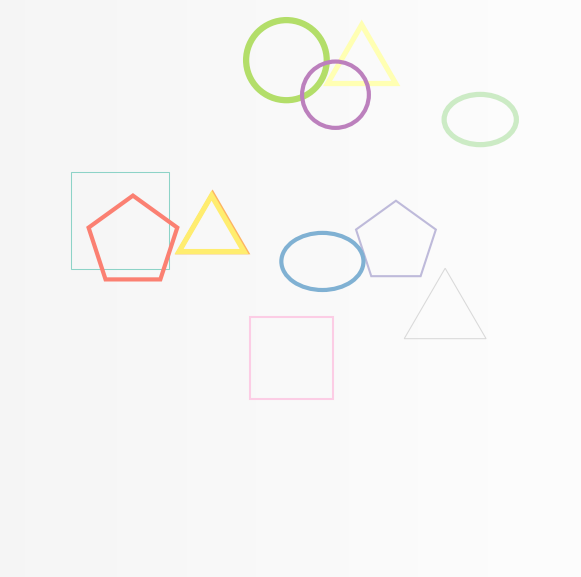[{"shape": "square", "thickness": 0.5, "radius": 0.42, "center": [0.206, 0.617]}, {"shape": "triangle", "thickness": 2.5, "radius": 0.34, "center": [0.622, 0.888]}, {"shape": "pentagon", "thickness": 1, "radius": 0.36, "center": [0.681, 0.579]}, {"shape": "pentagon", "thickness": 2, "radius": 0.4, "center": [0.229, 0.58]}, {"shape": "oval", "thickness": 2, "radius": 0.35, "center": [0.555, 0.546]}, {"shape": "triangle", "thickness": 2, "radius": 0.34, "center": [0.366, 0.596]}, {"shape": "circle", "thickness": 3, "radius": 0.35, "center": [0.493, 0.895]}, {"shape": "square", "thickness": 1, "radius": 0.36, "center": [0.501, 0.379]}, {"shape": "triangle", "thickness": 0.5, "radius": 0.41, "center": [0.766, 0.453]}, {"shape": "circle", "thickness": 2, "radius": 0.29, "center": [0.577, 0.835]}, {"shape": "oval", "thickness": 2.5, "radius": 0.31, "center": [0.826, 0.792]}, {"shape": "triangle", "thickness": 2.5, "radius": 0.32, "center": [0.364, 0.596]}]